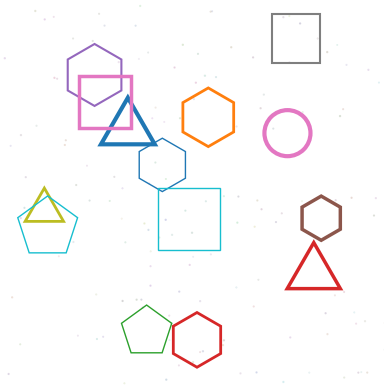[{"shape": "hexagon", "thickness": 1, "radius": 0.35, "center": [0.422, 0.572]}, {"shape": "triangle", "thickness": 3, "radius": 0.4, "center": [0.332, 0.666]}, {"shape": "hexagon", "thickness": 2, "radius": 0.38, "center": [0.541, 0.695]}, {"shape": "pentagon", "thickness": 1, "radius": 0.34, "center": [0.381, 0.139]}, {"shape": "hexagon", "thickness": 2, "radius": 0.36, "center": [0.512, 0.117]}, {"shape": "triangle", "thickness": 2.5, "radius": 0.4, "center": [0.815, 0.29]}, {"shape": "hexagon", "thickness": 1.5, "radius": 0.4, "center": [0.246, 0.805]}, {"shape": "hexagon", "thickness": 2.5, "radius": 0.29, "center": [0.834, 0.433]}, {"shape": "circle", "thickness": 3, "radius": 0.3, "center": [0.747, 0.654]}, {"shape": "square", "thickness": 2.5, "radius": 0.34, "center": [0.273, 0.735]}, {"shape": "square", "thickness": 1.5, "radius": 0.32, "center": [0.769, 0.9]}, {"shape": "triangle", "thickness": 2, "radius": 0.29, "center": [0.115, 0.454]}, {"shape": "pentagon", "thickness": 1, "radius": 0.41, "center": [0.124, 0.409]}, {"shape": "square", "thickness": 1, "radius": 0.4, "center": [0.492, 0.431]}]